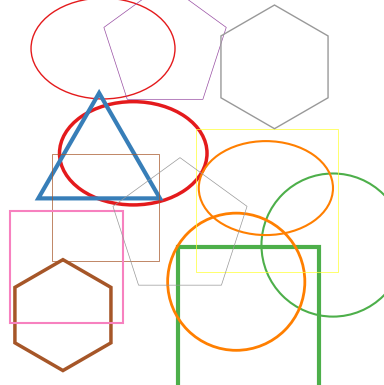[{"shape": "oval", "thickness": 2.5, "radius": 0.96, "center": [0.346, 0.602]}, {"shape": "oval", "thickness": 1, "radius": 0.93, "center": [0.268, 0.874]}, {"shape": "triangle", "thickness": 3, "radius": 0.91, "center": [0.257, 0.576]}, {"shape": "circle", "thickness": 1.5, "radius": 0.93, "center": [0.865, 0.364]}, {"shape": "square", "thickness": 3, "radius": 0.92, "center": [0.646, 0.174]}, {"shape": "pentagon", "thickness": 0.5, "radius": 0.84, "center": [0.429, 0.877]}, {"shape": "oval", "thickness": 1.5, "radius": 0.87, "center": [0.691, 0.511]}, {"shape": "circle", "thickness": 2, "radius": 0.89, "center": [0.614, 0.268]}, {"shape": "square", "thickness": 0.5, "radius": 0.93, "center": [0.693, 0.479]}, {"shape": "hexagon", "thickness": 2.5, "radius": 0.72, "center": [0.163, 0.182]}, {"shape": "square", "thickness": 0.5, "radius": 0.7, "center": [0.274, 0.461]}, {"shape": "square", "thickness": 1.5, "radius": 0.73, "center": [0.172, 0.307]}, {"shape": "hexagon", "thickness": 1, "radius": 0.8, "center": [0.713, 0.826]}, {"shape": "pentagon", "thickness": 0.5, "radius": 0.92, "center": [0.468, 0.407]}]